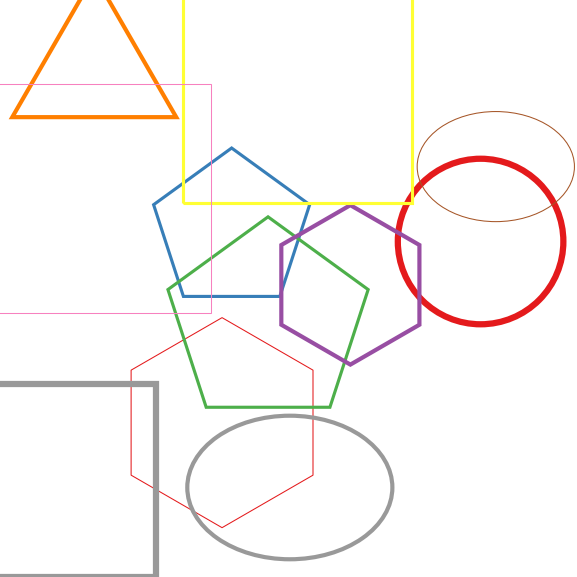[{"shape": "circle", "thickness": 3, "radius": 0.72, "center": [0.832, 0.581]}, {"shape": "hexagon", "thickness": 0.5, "radius": 0.91, "center": [0.385, 0.267]}, {"shape": "pentagon", "thickness": 1.5, "radius": 0.71, "center": [0.401, 0.601]}, {"shape": "pentagon", "thickness": 1.5, "radius": 0.91, "center": [0.464, 0.441]}, {"shape": "hexagon", "thickness": 2, "radius": 0.69, "center": [0.607, 0.506]}, {"shape": "triangle", "thickness": 2, "radius": 0.82, "center": [0.163, 0.878]}, {"shape": "square", "thickness": 1.5, "radius": 0.99, "center": [0.516, 0.846]}, {"shape": "oval", "thickness": 0.5, "radius": 0.68, "center": [0.859, 0.711]}, {"shape": "square", "thickness": 0.5, "radius": 0.99, "center": [0.166, 0.655]}, {"shape": "square", "thickness": 3, "radius": 0.84, "center": [0.103, 0.167]}, {"shape": "oval", "thickness": 2, "radius": 0.89, "center": [0.502, 0.155]}]